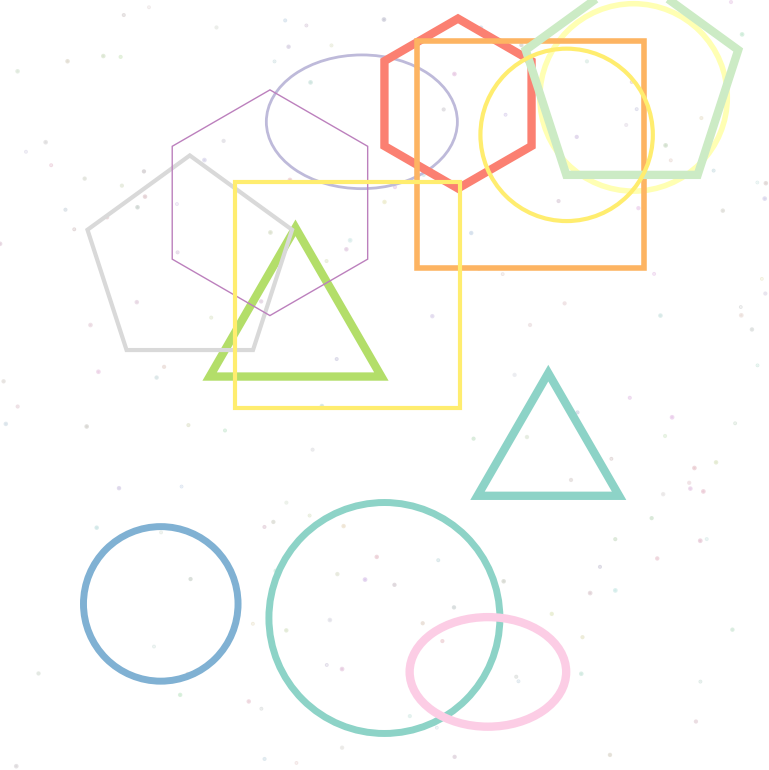[{"shape": "triangle", "thickness": 3, "radius": 0.53, "center": [0.712, 0.409]}, {"shape": "circle", "thickness": 2.5, "radius": 0.75, "center": [0.499, 0.197]}, {"shape": "circle", "thickness": 2, "radius": 0.61, "center": [0.823, 0.874]}, {"shape": "oval", "thickness": 1, "radius": 0.62, "center": [0.47, 0.842]}, {"shape": "hexagon", "thickness": 3, "radius": 0.55, "center": [0.595, 0.866]}, {"shape": "circle", "thickness": 2.5, "radius": 0.5, "center": [0.209, 0.216]}, {"shape": "square", "thickness": 2, "radius": 0.74, "center": [0.689, 0.8]}, {"shape": "triangle", "thickness": 3, "radius": 0.64, "center": [0.384, 0.575]}, {"shape": "oval", "thickness": 3, "radius": 0.51, "center": [0.634, 0.127]}, {"shape": "pentagon", "thickness": 1.5, "radius": 0.7, "center": [0.246, 0.658]}, {"shape": "hexagon", "thickness": 0.5, "radius": 0.73, "center": [0.351, 0.737]}, {"shape": "pentagon", "thickness": 3, "radius": 0.73, "center": [0.821, 0.89]}, {"shape": "circle", "thickness": 1.5, "radius": 0.56, "center": [0.736, 0.825]}, {"shape": "square", "thickness": 1.5, "radius": 0.73, "center": [0.451, 0.617]}]